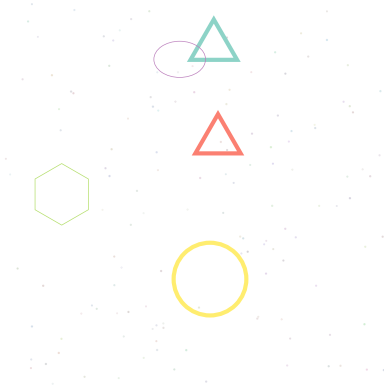[{"shape": "triangle", "thickness": 3, "radius": 0.35, "center": [0.555, 0.88]}, {"shape": "triangle", "thickness": 3, "radius": 0.34, "center": [0.566, 0.636]}, {"shape": "hexagon", "thickness": 0.5, "radius": 0.4, "center": [0.16, 0.495]}, {"shape": "oval", "thickness": 0.5, "radius": 0.34, "center": [0.467, 0.846]}, {"shape": "circle", "thickness": 3, "radius": 0.47, "center": [0.545, 0.275]}]